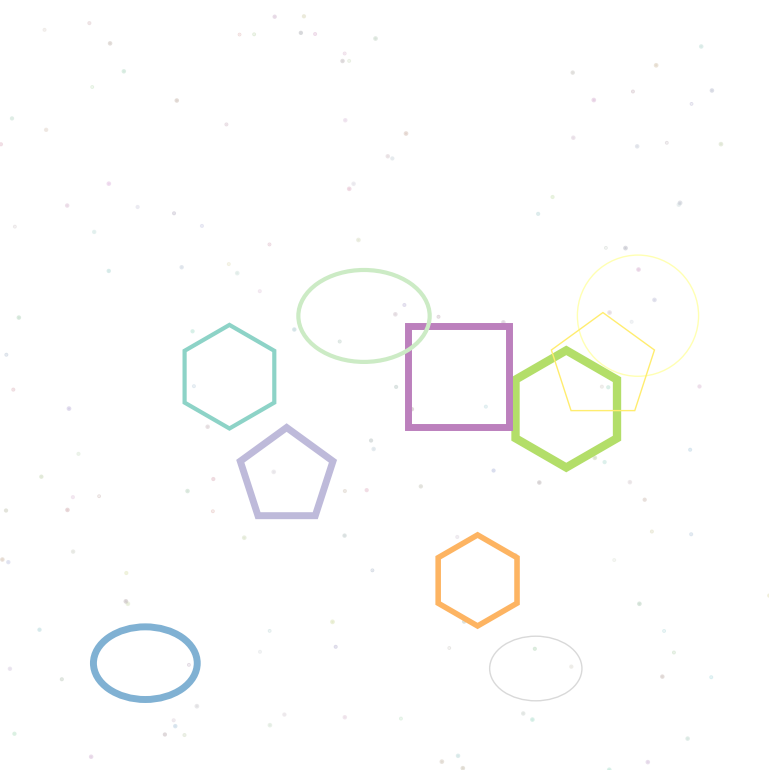[{"shape": "hexagon", "thickness": 1.5, "radius": 0.34, "center": [0.298, 0.511]}, {"shape": "circle", "thickness": 0.5, "radius": 0.39, "center": [0.829, 0.59]}, {"shape": "pentagon", "thickness": 2.5, "radius": 0.32, "center": [0.372, 0.381]}, {"shape": "oval", "thickness": 2.5, "radius": 0.34, "center": [0.189, 0.139]}, {"shape": "hexagon", "thickness": 2, "radius": 0.3, "center": [0.62, 0.246]}, {"shape": "hexagon", "thickness": 3, "radius": 0.38, "center": [0.735, 0.469]}, {"shape": "oval", "thickness": 0.5, "radius": 0.3, "center": [0.696, 0.132]}, {"shape": "square", "thickness": 2.5, "radius": 0.33, "center": [0.596, 0.511]}, {"shape": "oval", "thickness": 1.5, "radius": 0.43, "center": [0.473, 0.59]}, {"shape": "pentagon", "thickness": 0.5, "radius": 0.35, "center": [0.783, 0.524]}]